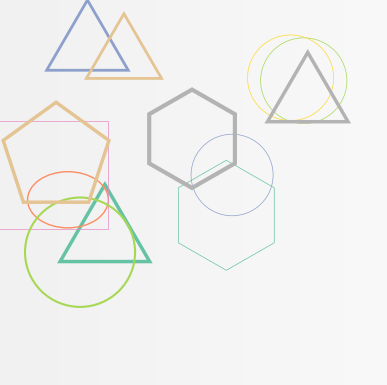[{"shape": "hexagon", "thickness": 0.5, "radius": 0.71, "center": [0.584, 0.441]}, {"shape": "triangle", "thickness": 2.5, "radius": 0.67, "center": [0.271, 0.387]}, {"shape": "oval", "thickness": 1, "radius": 0.52, "center": [0.175, 0.481]}, {"shape": "triangle", "thickness": 2, "radius": 0.61, "center": [0.226, 0.878]}, {"shape": "circle", "thickness": 0.5, "radius": 0.53, "center": [0.599, 0.545]}, {"shape": "square", "thickness": 0.5, "radius": 0.7, "center": [0.137, 0.545]}, {"shape": "circle", "thickness": 0.5, "radius": 0.56, "center": [0.784, 0.79]}, {"shape": "circle", "thickness": 1.5, "radius": 0.71, "center": [0.207, 0.345]}, {"shape": "circle", "thickness": 0.5, "radius": 0.56, "center": [0.75, 0.798]}, {"shape": "pentagon", "thickness": 2.5, "radius": 0.72, "center": [0.145, 0.591]}, {"shape": "triangle", "thickness": 2, "radius": 0.56, "center": [0.32, 0.852]}, {"shape": "hexagon", "thickness": 3, "radius": 0.64, "center": [0.496, 0.64]}, {"shape": "triangle", "thickness": 2.5, "radius": 0.6, "center": [0.794, 0.744]}]